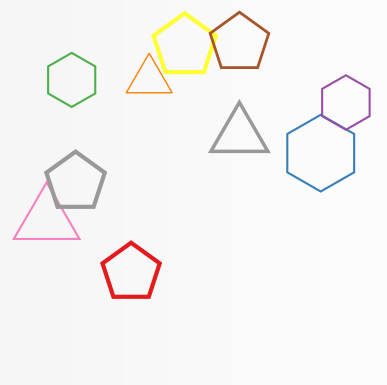[{"shape": "pentagon", "thickness": 3, "radius": 0.39, "center": [0.338, 0.292]}, {"shape": "hexagon", "thickness": 1.5, "radius": 0.5, "center": [0.828, 0.602]}, {"shape": "hexagon", "thickness": 1.5, "radius": 0.35, "center": [0.185, 0.792]}, {"shape": "hexagon", "thickness": 1.5, "radius": 0.35, "center": [0.893, 0.734]}, {"shape": "triangle", "thickness": 1, "radius": 0.34, "center": [0.385, 0.793]}, {"shape": "pentagon", "thickness": 3, "radius": 0.42, "center": [0.477, 0.881]}, {"shape": "pentagon", "thickness": 2, "radius": 0.4, "center": [0.618, 0.889]}, {"shape": "triangle", "thickness": 1.5, "radius": 0.49, "center": [0.12, 0.428]}, {"shape": "triangle", "thickness": 2.5, "radius": 0.42, "center": [0.618, 0.649]}, {"shape": "pentagon", "thickness": 3, "radius": 0.4, "center": [0.195, 0.527]}]